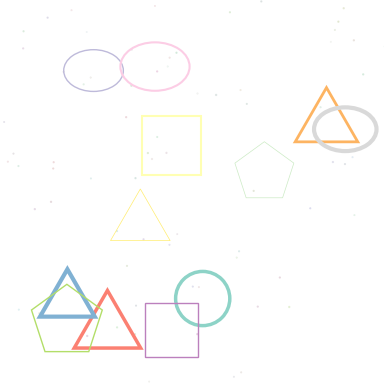[{"shape": "circle", "thickness": 2.5, "radius": 0.35, "center": [0.527, 0.225]}, {"shape": "square", "thickness": 1.5, "radius": 0.39, "center": [0.445, 0.622]}, {"shape": "oval", "thickness": 1, "radius": 0.39, "center": [0.243, 0.817]}, {"shape": "triangle", "thickness": 2.5, "radius": 0.5, "center": [0.279, 0.146]}, {"shape": "triangle", "thickness": 3, "radius": 0.41, "center": [0.175, 0.219]}, {"shape": "triangle", "thickness": 2, "radius": 0.47, "center": [0.848, 0.679]}, {"shape": "pentagon", "thickness": 1, "radius": 0.48, "center": [0.174, 0.165]}, {"shape": "oval", "thickness": 1.5, "radius": 0.45, "center": [0.403, 0.827]}, {"shape": "oval", "thickness": 3, "radius": 0.41, "center": [0.897, 0.664]}, {"shape": "square", "thickness": 1, "radius": 0.35, "center": [0.445, 0.143]}, {"shape": "pentagon", "thickness": 0.5, "radius": 0.4, "center": [0.687, 0.551]}, {"shape": "triangle", "thickness": 0.5, "radius": 0.45, "center": [0.364, 0.42]}]